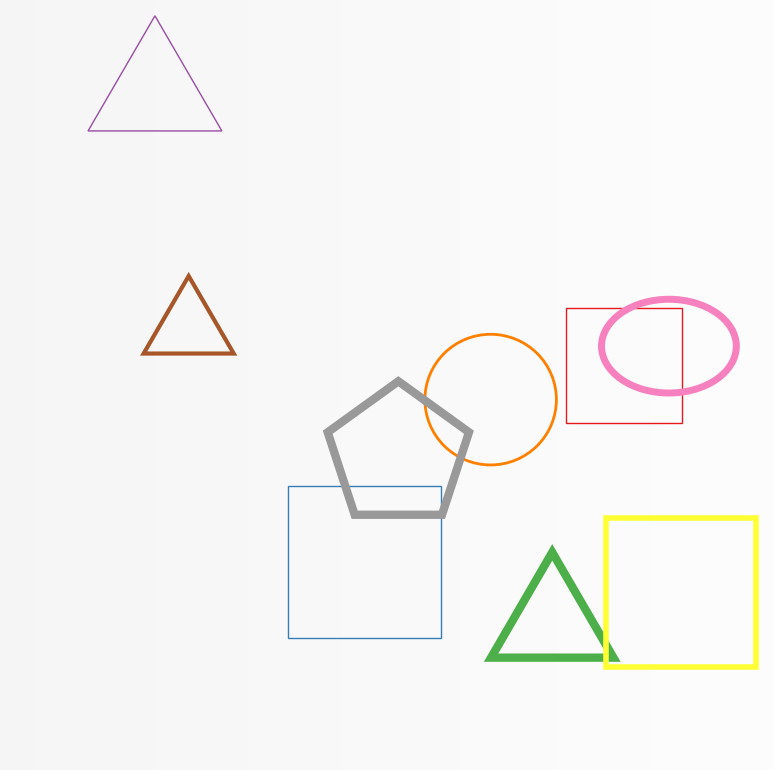[{"shape": "square", "thickness": 0.5, "radius": 0.37, "center": [0.805, 0.525]}, {"shape": "square", "thickness": 0.5, "radius": 0.49, "center": [0.47, 0.27]}, {"shape": "triangle", "thickness": 3, "radius": 0.46, "center": [0.713, 0.192]}, {"shape": "triangle", "thickness": 0.5, "radius": 0.5, "center": [0.2, 0.88]}, {"shape": "circle", "thickness": 1, "radius": 0.42, "center": [0.633, 0.481]}, {"shape": "square", "thickness": 2, "radius": 0.48, "center": [0.878, 0.231]}, {"shape": "triangle", "thickness": 1.5, "radius": 0.34, "center": [0.243, 0.574]}, {"shape": "oval", "thickness": 2.5, "radius": 0.43, "center": [0.863, 0.55]}, {"shape": "pentagon", "thickness": 3, "radius": 0.48, "center": [0.514, 0.409]}]